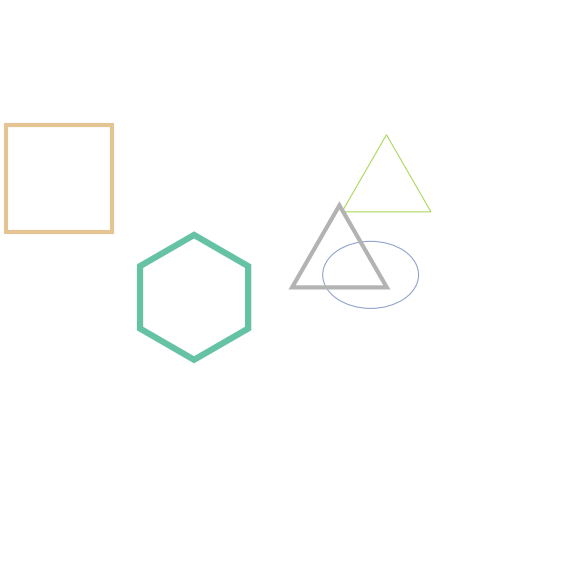[{"shape": "hexagon", "thickness": 3, "radius": 0.54, "center": [0.336, 0.484]}, {"shape": "oval", "thickness": 0.5, "radius": 0.41, "center": [0.642, 0.523]}, {"shape": "triangle", "thickness": 0.5, "radius": 0.44, "center": [0.669, 0.677]}, {"shape": "square", "thickness": 2, "radius": 0.46, "center": [0.103, 0.69]}, {"shape": "triangle", "thickness": 2, "radius": 0.47, "center": [0.588, 0.549]}]